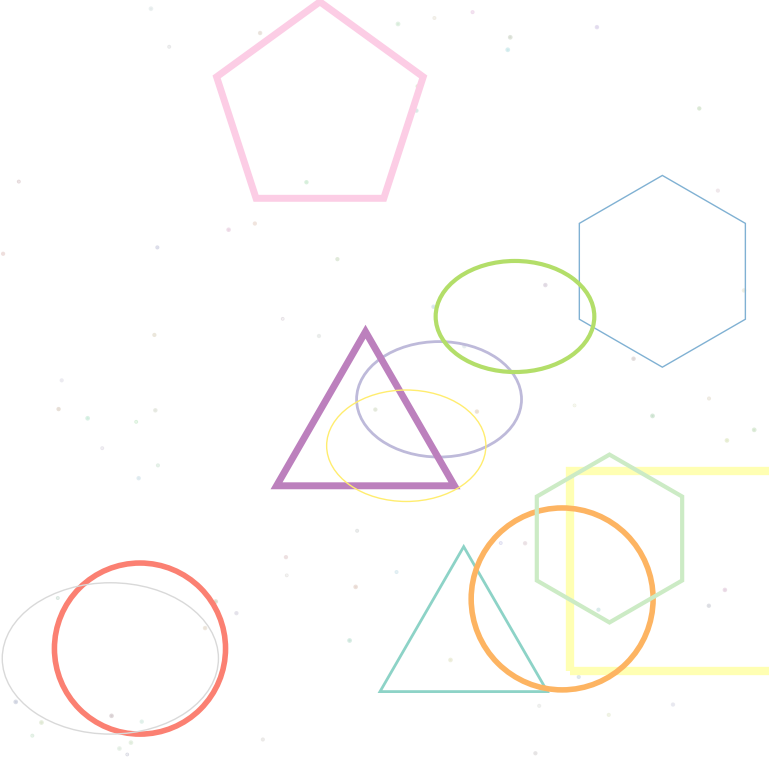[{"shape": "triangle", "thickness": 1, "radius": 0.63, "center": [0.602, 0.165]}, {"shape": "square", "thickness": 3, "radius": 0.65, "center": [0.871, 0.258]}, {"shape": "oval", "thickness": 1, "radius": 0.54, "center": [0.57, 0.481]}, {"shape": "circle", "thickness": 2, "radius": 0.56, "center": [0.182, 0.158]}, {"shape": "hexagon", "thickness": 0.5, "radius": 0.62, "center": [0.86, 0.648]}, {"shape": "circle", "thickness": 2, "radius": 0.59, "center": [0.73, 0.222]}, {"shape": "oval", "thickness": 1.5, "radius": 0.52, "center": [0.669, 0.589]}, {"shape": "pentagon", "thickness": 2.5, "radius": 0.71, "center": [0.415, 0.857]}, {"shape": "oval", "thickness": 0.5, "radius": 0.7, "center": [0.143, 0.145]}, {"shape": "triangle", "thickness": 2.5, "radius": 0.67, "center": [0.475, 0.436]}, {"shape": "hexagon", "thickness": 1.5, "radius": 0.54, "center": [0.792, 0.301]}, {"shape": "oval", "thickness": 0.5, "radius": 0.52, "center": [0.528, 0.421]}]